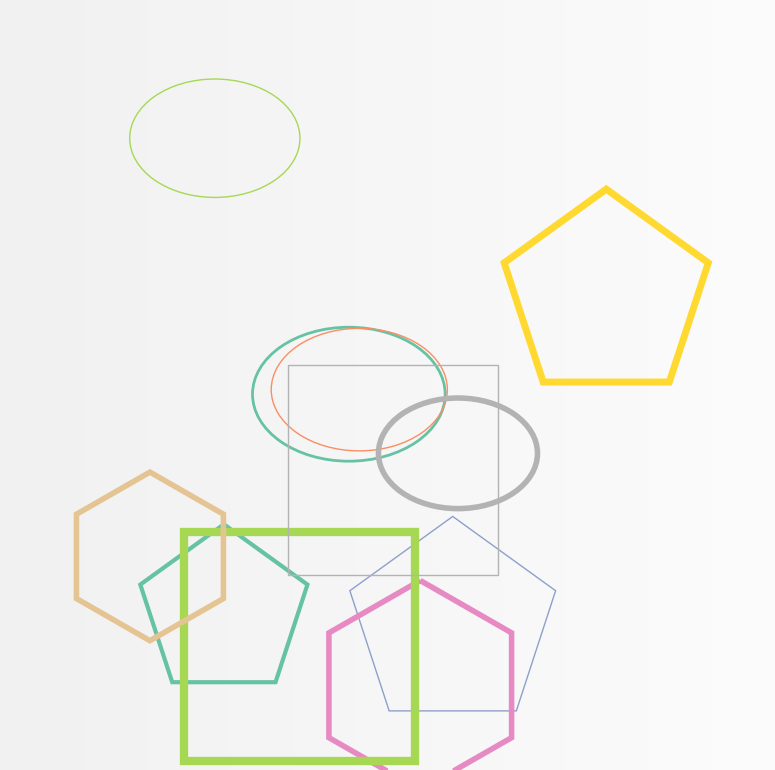[{"shape": "oval", "thickness": 1, "radius": 0.62, "center": [0.45, 0.488]}, {"shape": "pentagon", "thickness": 1.5, "radius": 0.57, "center": [0.289, 0.206]}, {"shape": "oval", "thickness": 0.5, "radius": 0.57, "center": [0.464, 0.494]}, {"shape": "pentagon", "thickness": 0.5, "radius": 0.7, "center": [0.584, 0.19]}, {"shape": "hexagon", "thickness": 2, "radius": 0.68, "center": [0.542, 0.11]}, {"shape": "square", "thickness": 3, "radius": 0.74, "center": [0.387, 0.16]}, {"shape": "oval", "thickness": 0.5, "radius": 0.55, "center": [0.277, 0.82]}, {"shape": "pentagon", "thickness": 2.5, "radius": 0.69, "center": [0.782, 0.616]}, {"shape": "hexagon", "thickness": 2, "radius": 0.55, "center": [0.193, 0.277]}, {"shape": "square", "thickness": 0.5, "radius": 0.68, "center": [0.507, 0.39]}, {"shape": "oval", "thickness": 2, "radius": 0.51, "center": [0.591, 0.411]}]